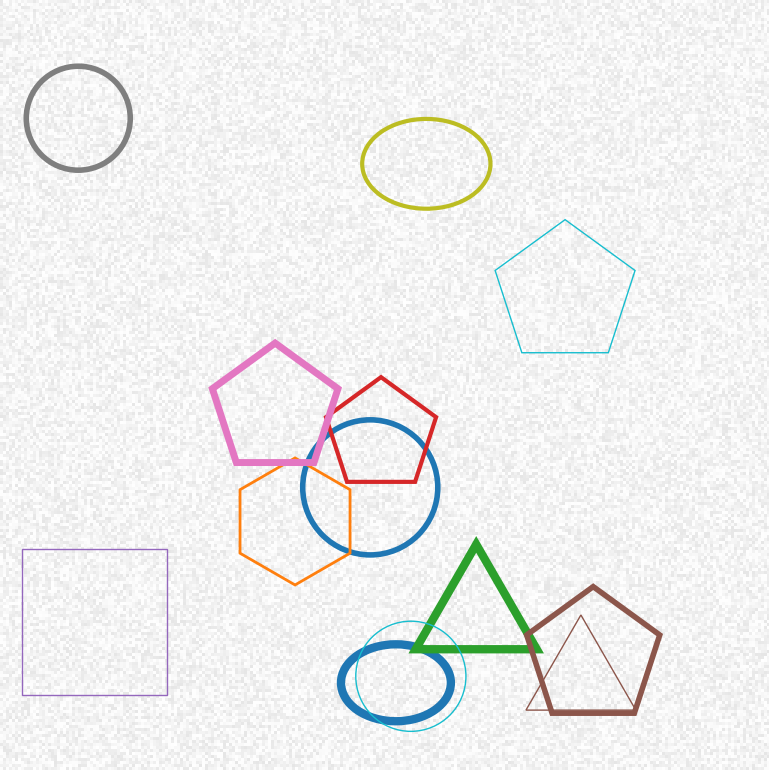[{"shape": "oval", "thickness": 3, "radius": 0.36, "center": [0.514, 0.113]}, {"shape": "circle", "thickness": 2, "radius": 0.44, "center": [0.481, 0.367]}, {"shape": "hexagon", "thickness": 1, "radius": 0.41, "center": [0.383, 0.323]}, {"shape": "triangle", "thickness": 3, "radius": 0.45, "center": [0.618, 0.202]}, {"shape": "pentagon", "thickness": 1.5, "radius": 0.38, "center": [0.495, 0.435]}, {"shape": "square", "thickness": 0.5, "radius": 0.47, "center": [0.123, 0.193]}, {"shape": "pentagon", "thickness": 2, "radius": 0.45, "center": [0.77, 0.147]}, {"shape": "triangle", "thickness": 0.5, "radius": 0.41, "center": [0.754, 0.119]}, {"shape": "pentagon", "thickness": 2.5, "radius": 0.43, "center": [0.357, 0.469]}, {"shape": "circle", "thickness": 2, "radius": 0.34, "center": [0.102, 0.846]}, {"shape": "oval", "thickness": 1.5, "radius": 0.42, "center": [0.554, 0.787]}, {"shape": "pentagon", "thickness": 0.5, "radius": 0.48, "center": [0.734, 0.619]}, {"shape": "circle", "thickness": 0.5, "radius": 0.36, "center": [0.534, 0.122]}]